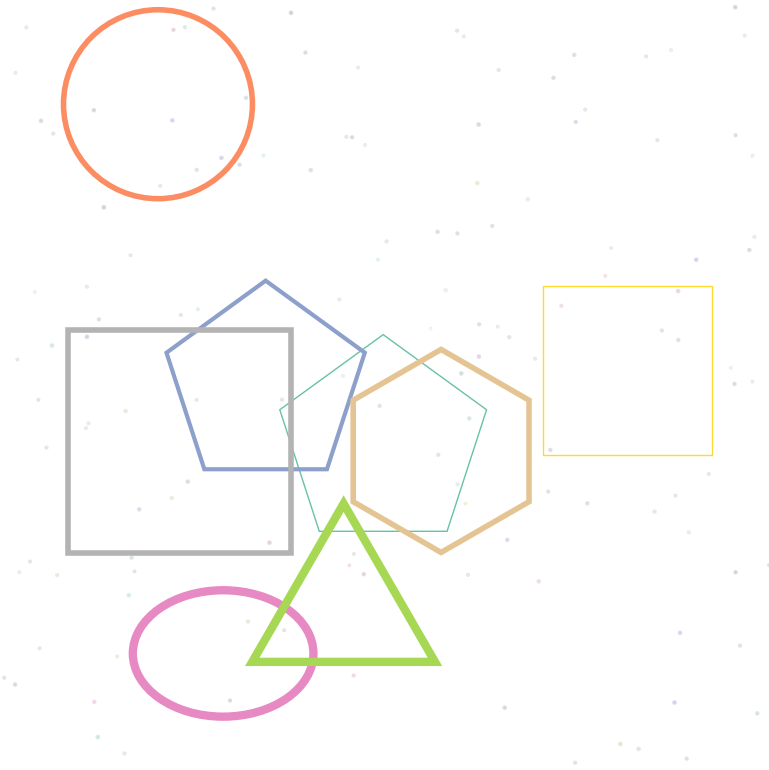[{"shape": "pentagon", "thickness": 0.5, "radius": 0.71, "center": [0.498, 0.424]}, {"shape": "circle", "thickness": 2, "radius": 0.61, "center": [0.205, 0.865]}, {"shape": "pentagon", "thickness": 1.5, "radius": 0.68, "center": [0.345, 0.5]}, {"shape": "oval", "thickness": 3, "radius": 0.59, "center": [0.29, 0.151]}, {"shape": "triangle", "thickness": 3, "radius": 0.69, "center": [0.446, 0.209]}, {"shape": "square", "thickness": 0.5, "radius": 0.55, "center": [0.815, 0.519]}, {"shape": "hexagon", "thickness": 2, "radius": 0.66, "center": [0.573, 0.414]}, {"shape": "square", "thickness": 2, "radius": 0.72, "center": [0.233, 0.427]}]